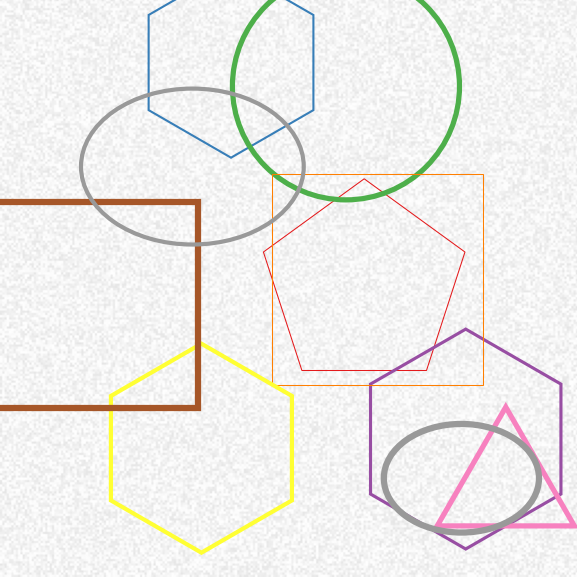[{"shape": "pentagon", "thickness": 0.5, "radius": 0.92, "center": [0.631, 0.506]}, {"shape": "hexagon", "thickness": 1, "radius": 0.82, "center": [0.4, 0.891]}, {"shape": "circle", "thickness": 2.5, "radius": 0.98, "center": [0.599, 0.85]}, {"shape": "hexagon", "thickness": 1.5, "radius": 0.95, "center": [0.806, 0.239]}, {"shape": "square", "thickness": 0.5, "radius": 0.91, "center": [0.654, 0.515]}, {"shape": "hexagon", "thickness": 2, "radius": 0.9, "center": [0.349, 0.223]}, {"shape": "square", "thickness": 3, "radius": 0.89, "center": [0.165, 0.471]}, {"shape": "triangle", "thickness": 2.5, "radius": 0.69, "center": [0.876, 0.157]}, {"shape": "oval", "thickness": 3, "radius": 0.67, "center": [0.799, 0.171]}, {"shape": "oval", "thickness": 2, "radius": 0.96, "center": [0.333, 0.711]}]